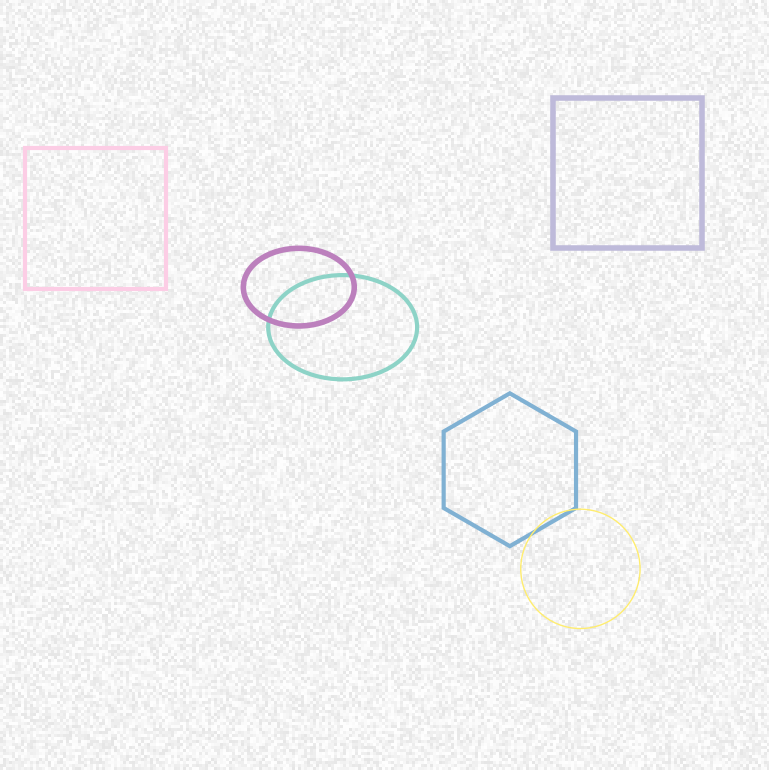[{"shape": "oval", "thickness": 1.5, "radius": 0.48, "center": [0.445, 0.575]}, {"shape": "square", "thickness": 2, "radius": 0.49, "center": [0.815, 0.776]}, {"shape": "hexagon", "thickness": 1.5, "radius": 0.5, "center": [0.662, 0.39]}, {"shape": "square", "thickness": 1.5, "radius": 0.46, "center": [0.124, 0.716]}, {"shape": "oval", "thickness": 2, "radius": 0.36, "center": [0.388, 0.627]}, {"shape": "circle", "thickness": 0.5, "radius": 0.39, "center": [0.754, 0.261]}]